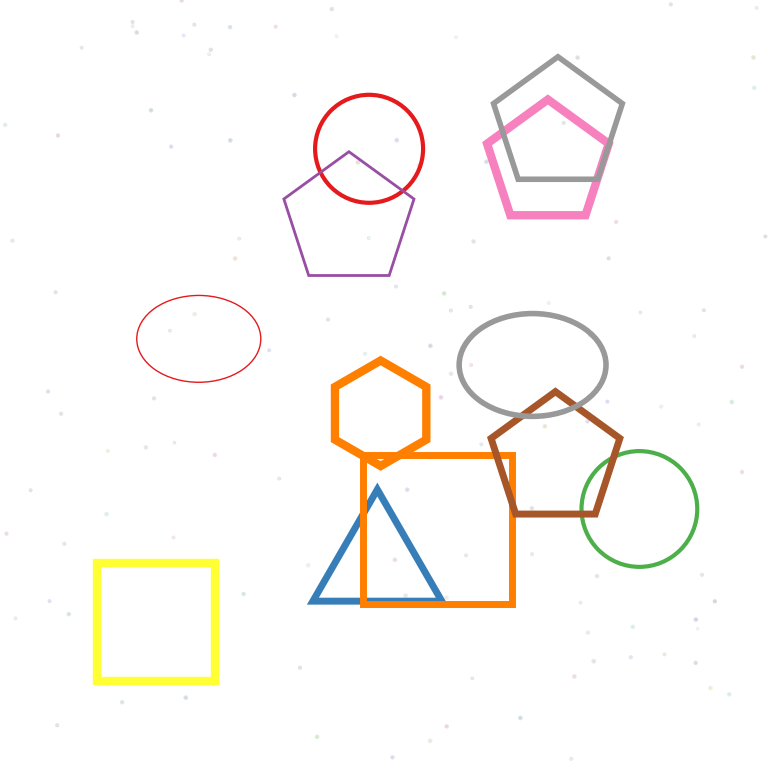[{"shape": "oval", "thickness": 0.5, "radius": 0.4, "center": [0.258, 0.56]}, {"shape": "circle", "thickness": 1.5, "radius": 0.35, "center": [0.479, 0.807]}, {"shape": "triangle", "thickness": 2.5, "radius": 0.48, "center": [0.49, 0.268]}, {"shape": "circle", "thickness": 1.5, "radius": 0.38, "center": [0.83, 0.339]}, {"shape": "pentagon", "thickness": 1, "radius": 0.44, "center": [0.453, 0.714]}, {"shape": "square", "thickness": 2.5, "radius": 0.48, "center": [0.569, 0.313]}, {"shape": "hexagon", "thickness": 3, "radius": 0.34, "center": [0.494, 0.463]}, {"shape": "square", "thickness": 3, "radius": 0.38, "center": [0.202, 0.192]}, {"shape": "pentagon", "thickness": 2.5, "radius": 0.44, "center": [0.721, 0.403]}, {"shape": "pentagon", "thickness": 3, "radius": 0.42, "center": [0.712, 0.788]}, {"shape": "pentagon", "thickness": 2, "radius": 0.44, "center": [0.725, 0.838]}, {"shape": "oval", "thickness": 2, "radius": 0.48, "center": [0.692, 0.526]}]